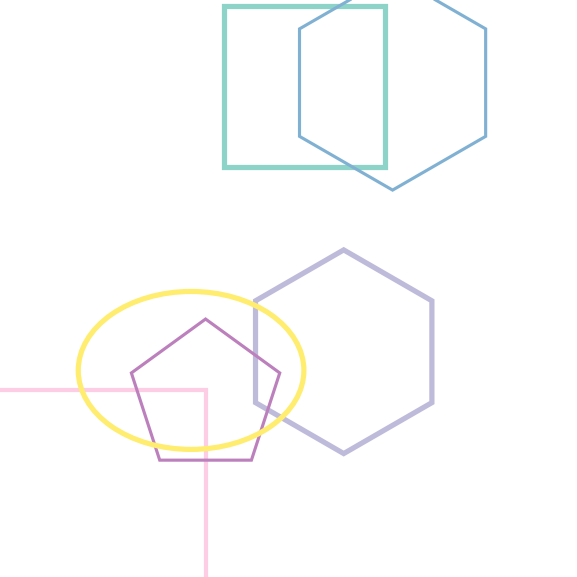[{"shape": "square", "thickness": 2.5, "radius": 0.7, "center": [0.527, 0.849]}, {"shape": "hexagon", "thickness": 2.5, "radius": 0.88, "center": [0.595, 0.39]}, {"shape": "hexagon", "thickness": 1.5, "radius": 0.93, "center": [0.68, 0.856]}, {"shape": "square", "thickness": 2, "radius": 0.92, "center": [0.173, 0.14]}, {"shape": "pentagon", "thickness": 1.5, "radius": 0.68, "center": [0.356, 0.312]}, {"shape": "oval", "thickness": 2.5, "radius": 0.98, "center": [0.331, 0.358]}]